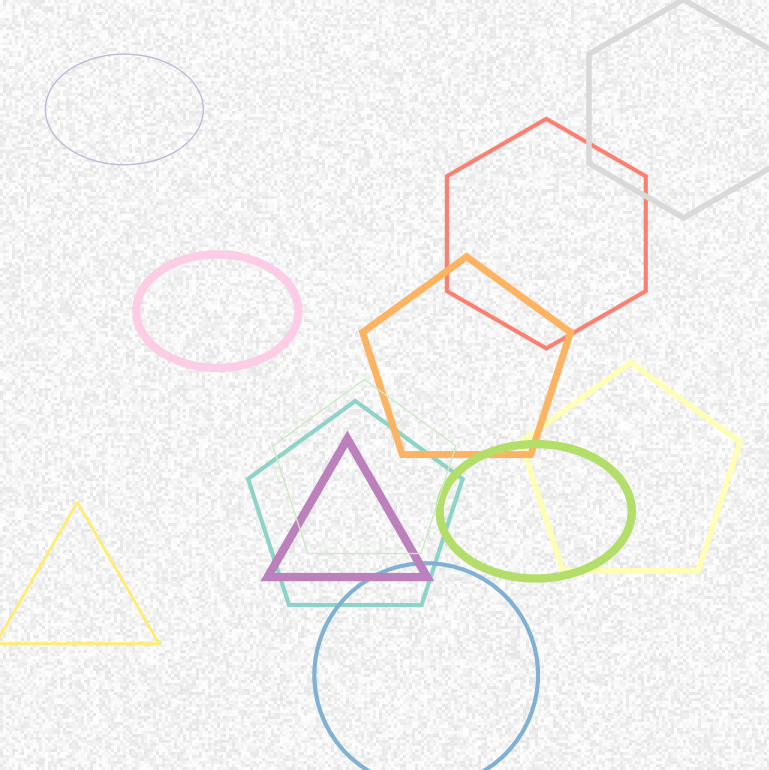[{"shape": "pentagon", "thickness": 1.5, "radius": 0.73, "center": [0.461, 0.333]}, {"shape": "pentagon", "thickness": 2, "radius": 0.75, "center": [0.819, 0.38]}, {"shape": "oval", "thickness": 0.5, "radius": 0.51, "center": [0.161, 0.858]}, {"shape": "hexagon", "thickness": 1.5, "radius": 0.75, "center": [0.71, 0.697]}, {"shape": "circle", "thickness": 1.5, "radius": 0.73, "center": [0.553, 0.123]}, {"shape": "pentagon", "thickness": 2.5, "radius": 0.71, "center": [0.606, 0.525]}, {"shape": "oval", "thickness": 3, "radius": 0.62, "center": [0.696, 0.336]}, {"shape": "oval", "thickness": 3, "radius": 0.53, "center": [0.282, 0.596]}, {"shape": "hexagon", "thickness": 2, "radius": 0.71, "center": [0.888, 0.859]}, {"shape": "triangle", "thickness": 3, "radius": 0.6, "center": [0.451, 0.31]}, {"shape": "pentagon", "thickness": 0.5, "radius": 0.62, "center": [0.473, 0.382]}, {"shape": "triangle", "thickness": 1, "radius": 0.61, "center": [0.1, 0.225]}]